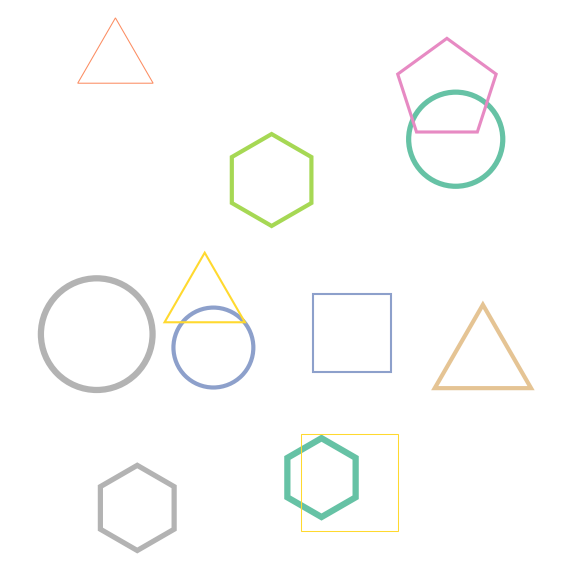[{"shape": "hexagon", "thickness": 3, "radius": 0.34, "center": [0.557, 0.172]}, {"shape": "circle", "thickness": 2.5, "radius": 0.41, "center": [0.789, 0.758]}, {"shape": "triangle", "thickness": 0.5, "radius": 0.38, "center": [0.2, 0.893]}, {"shape": "square", "thickness": 1, "radius": 0.34, "center": [0.61, 0.422]}, {"shape": "circle", "thickness": 2, "radius": 0.35, "center": [0.37, 0.397]}, {"shape": "pentagon", "thickness": 1.5, "radius": 0.45, "center": [0.774, 0.843]}, {"shape": "hexagon", "thickness": 2, "radius": 0.4, "center": [0.47, 0.687]}, {"shape": "square", "thickness": 0.5, "radius": 0.42, "center": [0.605, 0.164]}, {"shape": "triangle", "thickness": 1, "radius": 0.4, "center": [0.354, 0.481]}, {"shape": "triangle", "thickness": 2, "radius": 0.48, "center": [0.836, 0.375]}, {"shape": "circle", "thickness": 3, "radius": 0.48, "center": [0.168, 0.421]}, {"shape": "hexagon", "thickness": 2.5, "radius": 0.37, "center": [0.238, 0.12]}]